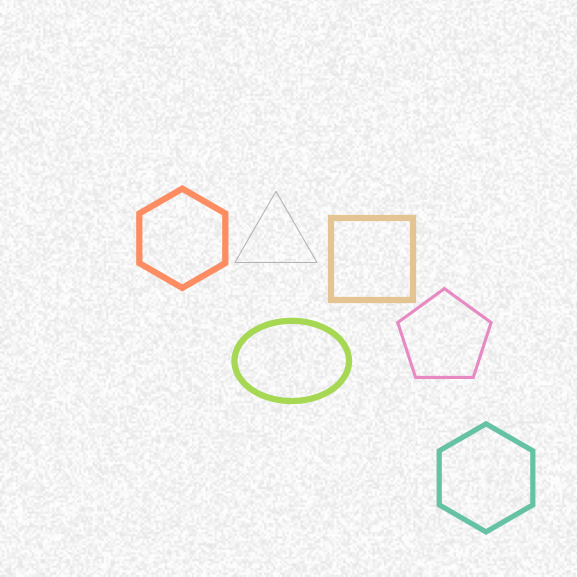[{"shape": "hexagon", "thickness": 2.5, "radius": 0.47, "center": [0.842, 0.172]}, {"shape": "hexagon", "thickness": 3, "radius": 0.43, "center": [0.316, 0.587]}, {"shape": "pentagon", "thickness": 1.5, "radius": 0.42, "center": [0.77, 0.414]}, {"shape": "oval", "thickness": 3, "radius": 0.5, "center": [0.505, 0.374]}, {"shape": "square", "thickness": 3, "radius": 0.36, "center": [0.644, 0.551]}, {"shape": "triangle", "thickness": 0.5, "radius": 0.41, "center": [0.478, 0.586]}]